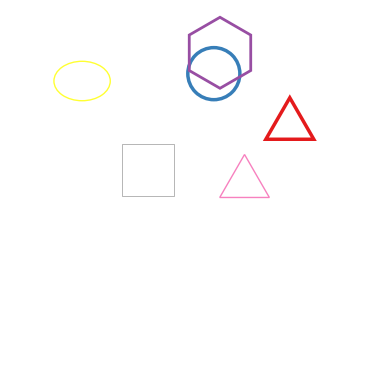[{"shape": "triangle", "thickness": 2.5, "radius": 0.36, "center": [0.753, 0.674]}, {"shape": "circle", "thickness": 2.5, "radius": 0.34, "center": [0.555, 0.809]}, {"shape": "hexagon", "thickness": 2, "radius": 0.46, "center": [0.571, 0.863]}, {"shape": "oval", "thickness": 1, "radius": 0.37, "center": [0.213, 0.79]}, {"shape": "triangle", "thickness": 1, "radius": 0.37, "center": [0.635, 0.524]}, {"shape": "square", "thickness": 0.5, "radius": 0.34, "center": [0.384, 0.559]}]